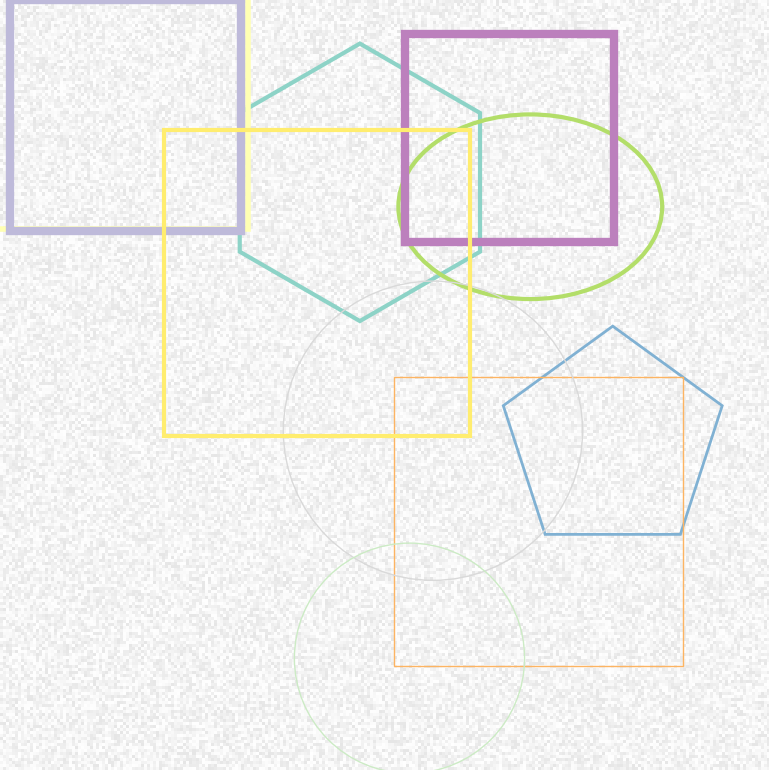[{"shape": "hexagon", "thickness": 1.5, "radius": 0.9, "center": [0.467, 0.763]}, {"shape": "square", "thickness": 2, "radius": 0.93, "center": [0.135, 0.889]}, {"shape": "square", "thickness": 3, "radius": 0.75, "center": [0.163, 0.85]}, {"shape": "pentagon", "thickness": 1, "radius": 0.75, "center": [0.796, 0.427]}, {"shape": "square", "thickness": 0.5, "radius": 0.94, "center": [0.699, 0.323]}, {"shape": "oval", "thickness": 1.5, "radius": 0.86, "center": [0.689, 0.731]}, {"shape": "circle", "thickness": 0.5, "radius": 0.97, "center": [0.562, 0.441]}, {"shape": "square", "thickness": 3, "radius": 0.68, "center": [0.662, 0.82]}, {"shape": "circle", "thickness": 0.5, "radius": 0.75, "center": [0.532, 0.145]}, {"shape": "square", "thickness": 1.5, "radius": 0.99, "center": [0.412, 0.633]}]